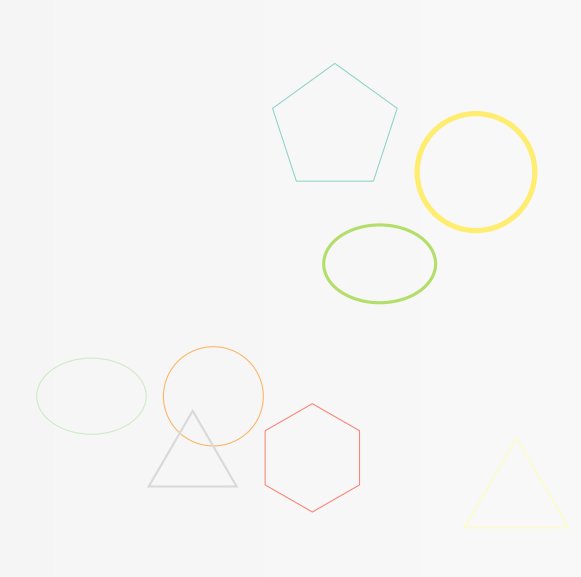[{"shape": "pentagon", "thickness": 0.5, "radius": 0.56, "center": [0.576, 0.777]}, {"shape": "triangle", "thickness": 0.5, "radius": 0.52, "center": [0.889, 0.137]}, {"shape": "hexagon", "thickness": 0.5, "radius": 0.47, "center": [0.537, 0.206]}, {"shape": "circle", "thickness": 0.5, "radius": 0.43, "center": [0.367, 0.313]}, {"shape": "oval", "thickness": 1.5, "radius": 0.48, "center": [0.653, 0.542]}, {"shape": "triangle", "thickness": 1, "radius": 0.44, "center": [0.332, 0.2]}, {"shape": "oval", "thickness": 0.5, "radius": 0.47, "center": [0.157, 0.313]}, {"shape": "circle", "thickness": 2.5, "radius": 0.51, "center": [0.819, 0.701]}]